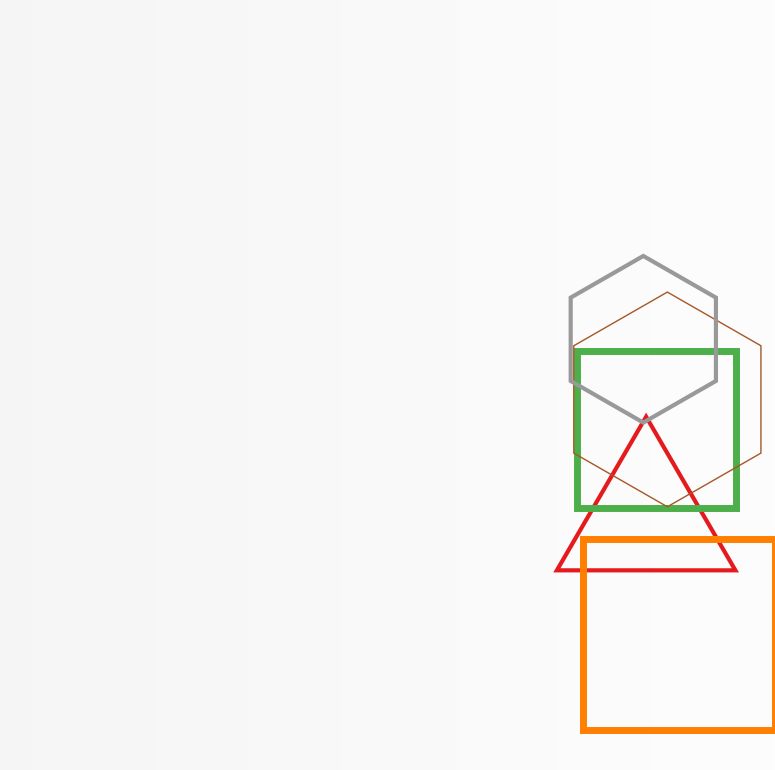[{"shape": "triangle", "thickness": 1.5, "radius": 0.67, "center": [0.834, 0.326]}, {"shape": "square", "thickness": 2.5, "radius": 0.51, "center": [0.847, 0.442]}, {"shape": "square", "thickness": 2.5, "radius": 0.62, "center": [0.876, 0.175]}, {"shape": "hexagon", "thickness": 0.5, "radius": 0.7, "center": [0.861, 0.481]}, {"shape": "hexagon", "thickness": 1.5, "radius": 0.54, "center": [0.83, 0.559]}]